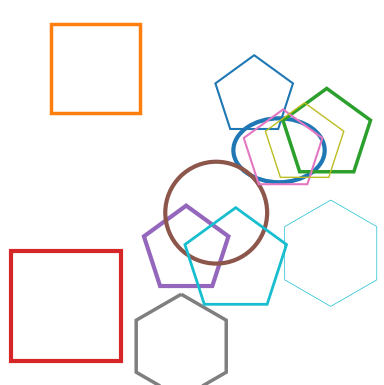[{"shape": "pentagon", "thickness": 1.5, "radius": 0.53, "center": [0.66, 0.751]}, {"shape": "oval", "thickness": 3, "radius": 0.59, "center": [0.725, 0.61]}, {"shape": "square", "thickness": 2.5, "radius": 0.58, "center": [0.247, 0.823]}, {"shape": "pentagon", "thickness": 2.5, "radius": 0.6, "center": [0.849, 0.651]}, {"shape": "square", "thickness": 3, "radius": 0.71, "center": [0.172, 0.205]}, {"shape": "pentagon", "thickness": 3, "radius": 0.58, "center": [0.484, 0.35]}, {"shape": "circle", "thickness": 3, "radius": 0.66, "center": [0.562, 0.448]}, {"shape": "pentagon", "thickness": 1.5, "radius": 0.54, "center": [0.735, 0.608]}, {"shape": "hexagon", "thickness": 2.5, "radius": 0.68, "center": [0.471, 0.101]}, {"shape": "pentagon", "thickness": 1, "radius": 0.54, "center": [0.791, 0.626]}, {"shape": "pentagon", "thickness": 2, "radius": 0.69, "center": [0.612, 0.322]}, {"shape": "hexagon", "thickness": 0.5, "radius": 0.69, "center": [0.859, 0.342]}]